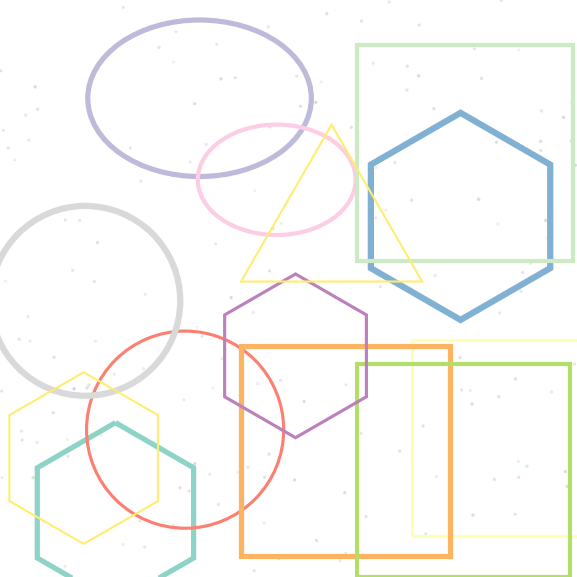[{"shape": "hexagon", "thickness": 2.5, "radius": 0.78, "center": [0.2, 0.111]}, {"shape": "square", "thickness": 1.5, "radius": 0.85, "center": [0.883, 0.241]}, {"shape": "oval", "thickness": 2.5, "radius": 0.97, "center": [0.346, 0.829]}, {"shape": "circle", "thickness": 1.5, "radius": 0.85, "center": [0.321, 0.255]}, {"shape": "hexagon", "thickness": 3, "radius": 0.9, "center": [0.797, 0.624]}, {"shape": "square", "thickness": 2.5, "radius": 0.91, "center": [0.599, 0.218]}, {"shape": "square", "thickness": 2, "radius": 0.92, "center": [0.802, 0.185]}, {"shape": "oval", "thickness": 2, "radius": 0.68, "center": [0.479, 0.688]}, {"shape": "circle", "thickness": 3, "radius": 0.82, "center": [0.148, 0.478]}, {"shape": "hexagon", "thickness": 1.5, "radius": 0.71, "center": [0.512, 0.383]}, {"shape": "square", "thickness": 2, "radius": 0.94, "center": [0.805, 0.734]}, {"shape": "hexagon", "thickness": 1, "radius": 0.74, "center": [0.145, 0.206]}, {"shape": "triangle", "thickness": 1, "radius": 0.91, "center": [0.574, 0.602]}]